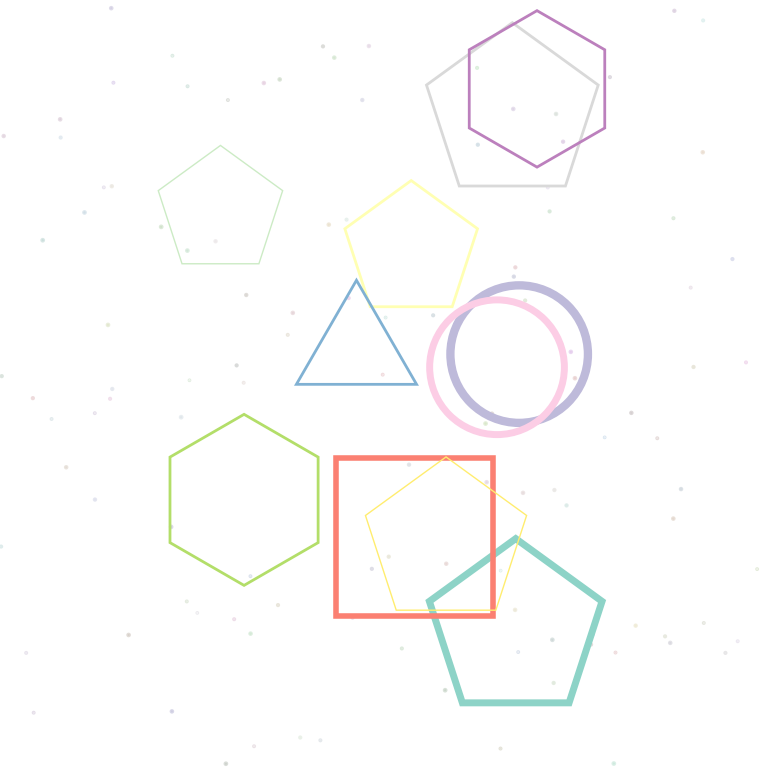[{"shape": "pentagon", "thickness": 2.5, "radius": 0.59, "center": [0.67, 0.183]}, {"shape": "pentagon", "thickness": 1, "radius": 0.45, "center": [0.534, 0.675]}, {"shape": "circle", "thickness": 3, "radius": 0.45, "center": [0.674, 0.54]}, {"shape": "square", "thickness": 2, "radius": 0.51, "center": [0.538, 0.303]}, {"shape": "triangle", "thickness": 1, "radius": 0.45, "center": [0.463, 0.546]}, {"shape": "hexagon", "thickness": 1, "radius": 0.56, "center": [0.317, 0.351]}, {"shape": "circle", "thickness": 2.5, "radius": 0.44, "center": [0.645, 0.523]}, {"shape": "pentagon", "thickness": 1, "radius": 0.59, "center": [0.665, 0.853]}, {"shape": "hexagon", "thickness": 1, "radius": 0.51, "center": [0.697, 0.885]}, {"shape": "pentagon", "thickness": 0.5, "radius": 0.42, "center": [0.286, 0.726]}, {"shape": "pentagon", "thickness": 0.5, "radius": 0.55, "center": [0.579, 0.297]}]